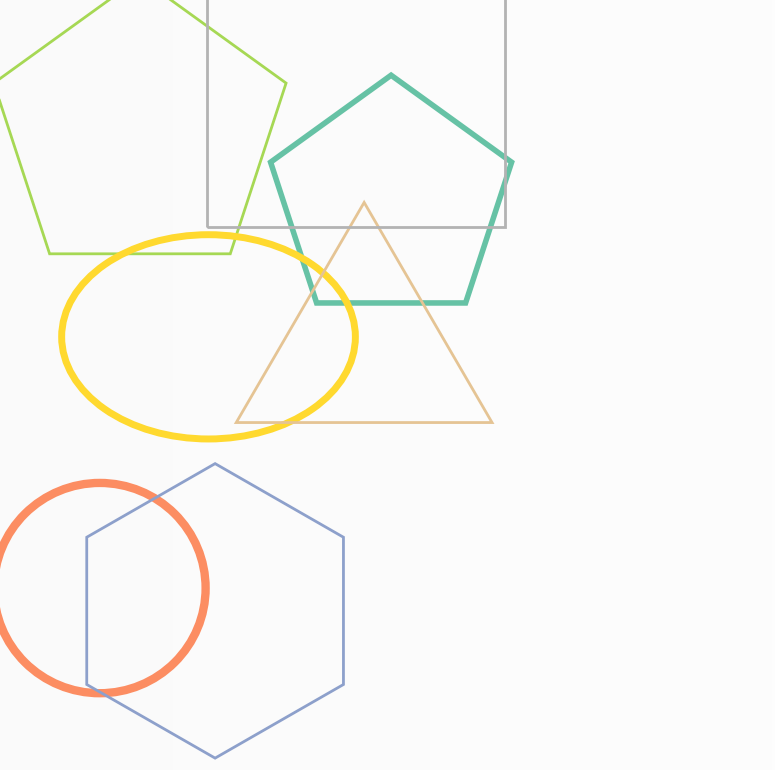[{"shape": "pentagon", "thickness": 2, "radius": 0.82, "center": [0.505, 0.739]}, {"shape": "circle", "thickness": 3, "radius": 0.68, "center": [0.129, 0.236]}, {"shape": "hexagon", "thickness": 1, "radius": 0.96, "center": [0.278, 0.207]}, {"shape": "pentagon", "thickness": 1, "radius": 0.99, "center": [0.181, 0.831]}, {"shape": "oval", "thickness": 2.5, "radius": 0.95, "center": [0.269, 0.563]}, {"shape": "triangle", "thickness": 1, "radius": 0.95, "center": [0.47, 0.547]}, {"shape": "square", "thickness": 1, "radius": 0.96, "center": [0.459, 0.898]}]